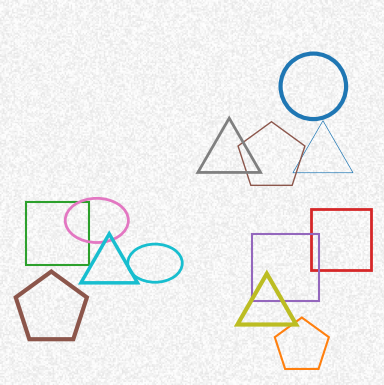[{"shape": "triangle", "thickness": 0.5, "radius": 0.45, "center": [0.839, 0.596]}, {"shape": "circle", "thickness": 3, "radius": 0.43, "center": [0.814, 0.776]}, {"shape": "pentagon", "thickness": 1.5, "radius": 0.37, "center": [0.784, 0.101]}, {"shape": "square", "thickness": 1.5, "radius": 0.41, "center": [0.149, 0.393]}, {"shape": "square", "thickness": 2, "radius": 0.39, "center": [0.886, 0.378]}, {"shape": "square", "thickness": 1.5, "radius": 0.43, "center": [0.741, 0.305]}, {"shape": "pentagon", "thickness": 1, "radius": 0.46, "center": [0.705, 0.593]}, {"shape": "pentagon", "thickness": 3, "radius": 0.49, "center": [0.133, 0.198]}, {"shape": "oval", "thickness": 2, "radius": 0.41, "center": [0.251, 0.427]}, {"shape": "triangle", "thickness": 2, "radius": 0.47, "center": [0.595, 0.599]}, {"shape": "triangle", "thickness": 3, "radius": 0.44, "center": [0.693, 0.201]}, {"shape": "oval", "thickness": 2, "radius": 0.35, "center": [0.403, 0.316]}, {"shape": "triangle", "thickness": 2.5, "radius": 0.42, "center": [0.284, 0.308]}]